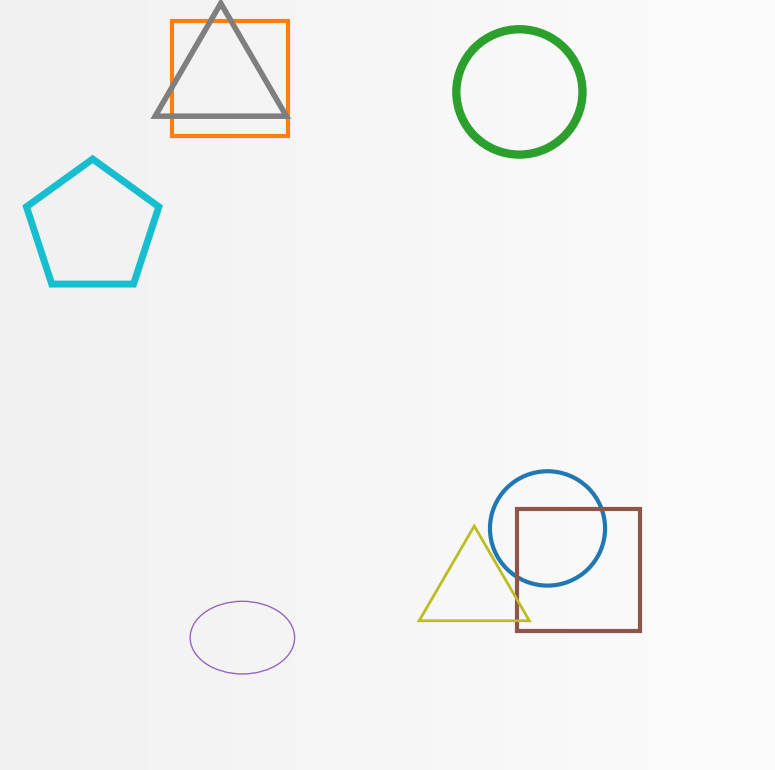[{"shape": "circle", "thickness": 1.5, "radius": 0.37, "center": [0.706, 0.314]}, {"shape": "square", "thickness": 1.5, "radius": 0.37, "center": [0.297, 0.898]}, {"shape": "circle", "thickness": 3, "radius": 0.41, "center": [0.67, 0.881]}, {"shape": "oval", "thickness": 0.5, "radius": 0.34, "center": [0.313, 0.172]}, {"shape": "square", "thickness": 1.5, "radius": 0.4, "center": [0.747, 0.259]}, {"shape": "triangle", "thickness": 2, "radius": 0.49, "center": [0.285, 0.898]}, {"shape": "triangle", "thickness": 1, "radius": 0.41, "center": [0.612, 0.235]}, {"shape": "pentagon", "thickness": 2.5, "radius": 0.45, "center": [0.12, 0.704]}]